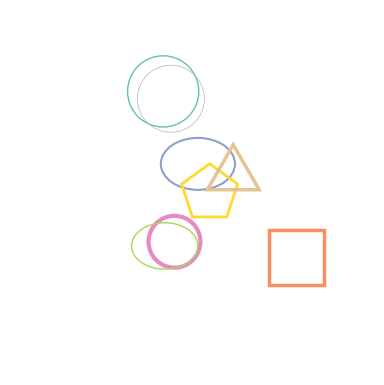[{"shape": "circle", "thickness": 1, "radius": 0.46, "center": [0.424, 0.763]}, {"shape": "square", "thickness": 2.5, "radius": 0.36, "center": [0.769, 0.331]}, {"shape": "oval", "thickness": 1.5, "radius": 0.48, "center": [0.514, 0.574]}, {"shape": "circle", "thickness": 3, "radius": 0.34, "center": [0.453, 0.372]}, {"shape": "oval", "thickness": 1, "radius": 0.43, "center": [0.428, 0.361]}, {"shape": "pentagon", "thickness": 2, "radius": 0.38, "center": [0.544, 0.498]}, {"shape": "triangle", "thickness": 2.5, "radius": 0.39, "center": [0.606, 0.546]}, {"shape": "circle", "thickness": 0.5, "radius": 0.44, "center": [0.444, 0.743]}]